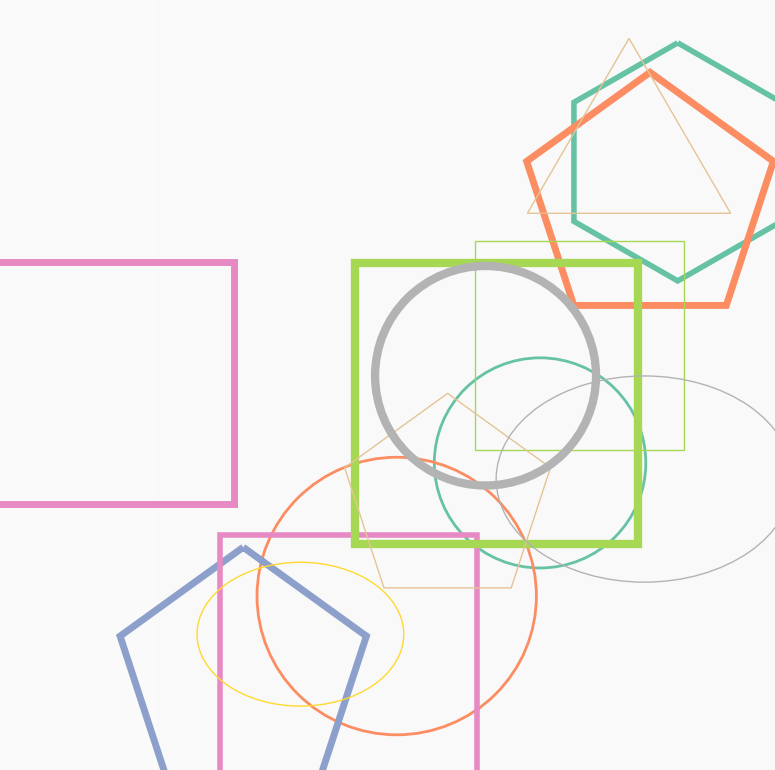[{"shape": "circle", "thickness": 1, "radius": 0.68, "center": [0.697, 0.399]}, {"shape": "hexagon", "thickness": 2, "radius": 0.77, "center": [0.874, 0.79]}, {"shape": "pentagon", "thickness": 2.5, "radius": 0.84, "center": [0.839, 0.739]}, {"shape": "circle", "thickness": 1, "radius": 0.9, "center": [0.512, 0.226]}, {"shape": "pentagon", "thickness": 2.5, "radius": 0.84, "center": [0.314, 0.122]}, {"shape": "square", "thickness": 2, "radius": 0.83, "center": [0.449, 0.139]}, {"shape": "square", "thickness": 2.5, "radius": 0.79, "center": [0.144, 0.502]}, {"shape": "square", "thickness": 0.5, "radius": 0.68, "center": [0.748, 0.551]}, {"shape": "square", "thickness": 3, "radius": 0.91, "center": [0.641, 0.475]}, {"shape": "oval", "thickness": 0.5, "radius": 0.67, "center": [0.388, 0.176]}, {"shape": "pentagon", "thickness": 0.5, "radius": 0.7, "center": [0.578, 0.349]}, {"shape": "triangle", "thickness": 0.5, "radius": 0.76, "center": [0.812, 0.799]}, {"shape": "circle", "thickness": 3, "radius": 0.71, "center": [0.627, 0.512]}, {"shape": "oval", "thickness": 0.5, "radius": 0.96, "center": [0.832, 0.378]}]